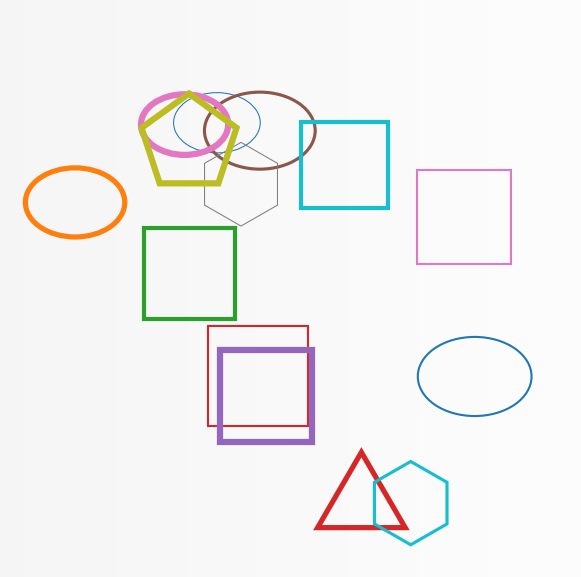[{"shape": "oval", "thickness": 1, "radius": 0.49, "center": [0.817, 0.347]}, {"shape": "oval", "thickness": 0.5, "radius": 0.37, "center": [0.373, 0.787]}, {"shape": "oval", "thickness": 2.5, "radius": 0.43, "center": [0.129, 0.649]}, {"shape": "square", "thickness": 2, "radius": 0.39, "center": [0.326, 0.526]}, {"shape": "square", "thickness": 1, "radius": 0.43, "center": [0.444, 0.348]}, {"shape": "triangle", "thickness": 2.5, "radius": 0.43, "center": [0.622, 0.129]}, {"shape": "square", "thickness": 3, "radius": 0.4, "center": [0.458, 0.313]}, {"shape": "oval", "thickness": 1.5, "radius": 0.48, "center": [0.447, 0.773]}, {"shape": "square", "thickness": 1, "radius": 0.4, "center": [0.798, 0.623]}, {"shape": "oval", "thickness": 3, "radius": 0.37, "center": [0.318, 0.783]}, {"shape": "hexagon", "thickness": 0.5, "radius": 0.36, "center": [0.415, 0.68]}, {"shape": "pentagon", "thickness": 3, "radius": 0.43, "center": [0.325, 0.751]}, {"shape": "hexagon", "thickness": 1.5, "radius": 0.36, "center": [0.707, 0.128]}, {"shape": "square", "thickness": 2, "radius": 0.37, "center": [0.592, 0.713]}]